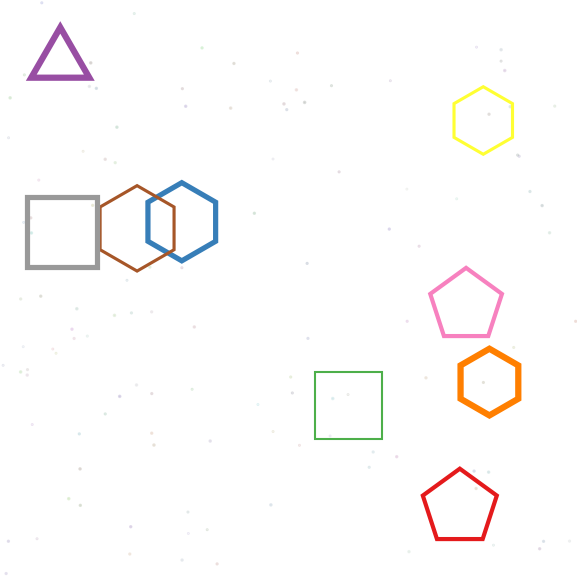[{"shape": "pentagon", "thickness": 2, "radius": 0.34, "center": [0.796, 0.12]}, {"shape": "hexagon", "thickness": 2.5, "radius": 0.34, "center": [0.315, 0.615]}, {"shape": "square", "thickness": 1, "radius": 0.29, "center": [0.603, 0.297]}, {"shape": "triangle", "thickness": 3, "radius": 0.29, "center": [0.104, 0.894]}, {"shape": "hexagon", "thickness": 3, "radius": 0.29, "center": [0.847, 0.338]}, {"shape": "hexagon", "thickness": 1.5, "radius": 0.29, "center": [0.837, 0.79]}, {"shape": "hexagon", "thickness": 1.5, "radius": 0.37, "center": [0.237, 0.604]}, {"shape": "pentagon", "thickness": 2, "radius": 0.33, "center": [0.807, 0.47]}, {"shape": "square", "thickness": 2.5, "radius": 0.3, "center": [0.107, 0.598]}]